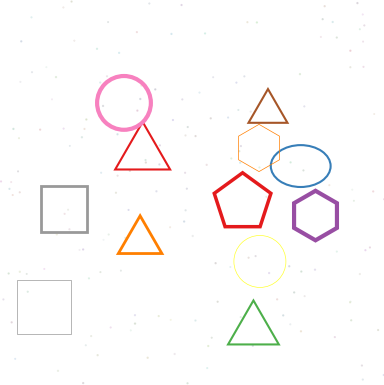[{"shape": "triangle", "thickness": 1.5, "radius": 0.41, "center": [0.371, 0.601]}, {"shape": "pentagon", "thickness": 2.5, "radius": 0.39, "center": [0.63, 0.474]}, {"shape": "oval", "thickness": 1.5, "radius": 0.39, "center": [0.781, 0.569]}, {"shape": "triangle", "thickness": 1.5, "radius": 0.38, "center": [0.658, 0.143]}, {"shape": "hexagon", "thickness": 3, "radius": 0.32, "center": [0.819, 0.44]}, {"shape": "hexagon", "thickness": 0.5, "radius": 0.31, "center": [0.673, 0.616]}, {"shape": "triangle", "thickness": 2, "radius": 0.33, "center": [0.364, 0.374]}, {"shape": "circle", "thickness": 0.5, "radius": 0.34, "center": [0.675, 0.321]}, {"shape": "triangle", "thickness": 1.5, "radius": 0.29, "center": [0.696, 0.71]}, {"shape": "circle", "thickness": 3, "radius": 0.35, "center": [0.322, 0.733]}, {"shape": "square", "thickness": 0.5, "radius": 0.35, "center": [0.114, 0.203]}, {"shape": "square", "thickness": 2, "radius": 0.3, "center": [0.166, 0.458]}]